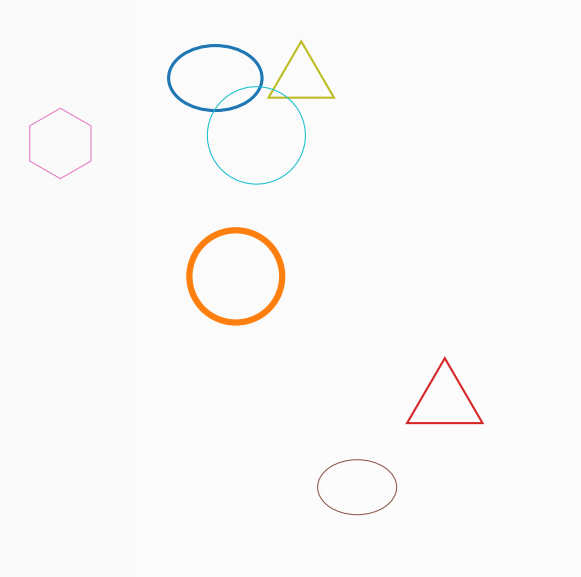[{"shape": "oval", "thickness": 1.5, "radius": 0.4, "center": [0.37, 0.864]}, {"shape": "circle", "thickness": 3, "radius": 0.4, "center": [0.406, 0.521]}, {"shape": "triangle", "thickness": 1, "radius": 0.37, "center": [0.765, 0.304]}, {"shape": "oval", "thickness": 0.5, "radius": 0.34, "center": [0.614, 0.155]}, {"shape": "hexagon", "thickness": 0.5, "radius": 0.3, "center": [0.104, 0.751]}, {"shape": "triangle", "thickness": 1, "radius": 0.33, "center": [0.518, 0.863]}, {"shape": "circle", "thickness": 0.5, "radius": 0.42, "center": [0.441, 0.765]}]